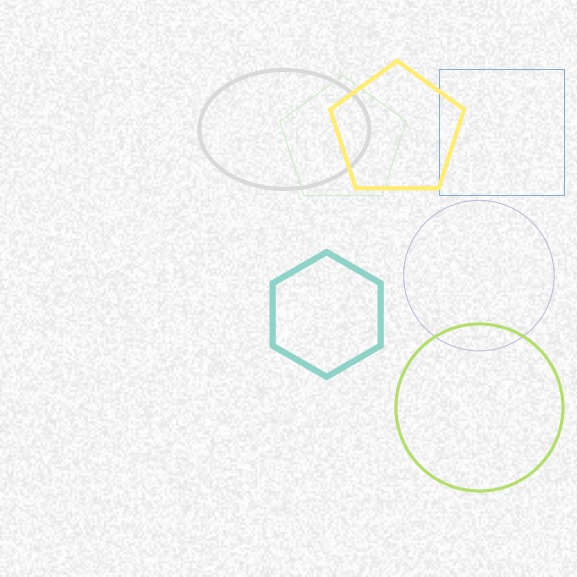[{"shape": "hexagon", "thickness": 3, "radius": 0.54, "center": [0.566, 0.455]}, {"shape": "circle", "thickness": 0.5, "radius": 0.65, "center": [0.829, 0.522]}, {"shape": "square", "thickness": 0.5, "radius": 0.54, "center": [0.868, 0.77]}, {"shape": "circle", "thickness": 1.5, "radius": 0.72, "center": [0.83, 0.293]}, {"shape": "oval", "thickness": 2, "radius": 0.74, "center": [0.492, 0.775]}, {"shape": "pentagon", "thickness": 0.5, "radius": 0.58, "center": [0.594, 0.753]}, {"shape": "pentagon", "thickness": 2, "radius": 0.61, "center": [0.688, 0.772]}]